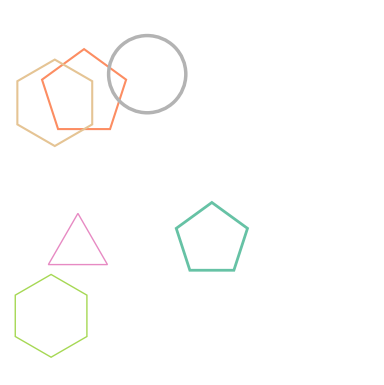[{"shape": "pentagon", "thickness": 2, "radius": 0.49, "center": [0.55, 0.377]}, {"shape": "pentagon", "thickness": 1.5, "radius": 0.57, "center": [0.218, 0.758]}, {"shape": "triangle", "thickness": 1, "radius": 0.44, "center": [0.202, 0.357]}, {"shape": "hexagon", "thickness": 1, "radius": 0.54, "center": [0.133, 0.18]}, {"shape": "hexagon", "thickness": 1.5, "radius": 0.56, "center": [0.142, 0.733]}, {"shape": "circle", "thickness": 2.5, "radius": 0.5, "center": [0.382, 0.807]}]